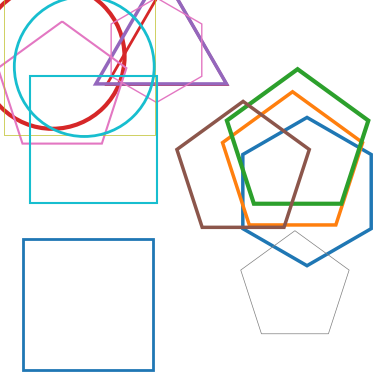[{"shape": "hexagon", "thickness": 2.5, "radius": 0.96, "center": [0.797, 0.502]}, {"shape": "square", "thickness": 2, "radius": 0.85, "center": [0.228, 0.209]}, {"shape": "pentagon", "thickness": 2.5, "radius": 0.96, "center": [0.76, 0.57]}, {"shape": "pentagon", "thickness": 3, "radius": 0.97, "center": [0.773, 0.627]}, {"shape": "triangle", "thickness": 2, "radius": 0.9, "center": [0.433, 0.87]}, {"shape": "circle", "thickness": 3, "radius": 0.94, "center": [0.136, 0.853]}, {"shape": "triangle", "thickness": 2.5, "radius": 0.98, "center": [0.419, 0.88]}, {"shape": "pentagon", "thickness": 2.5, "radius": 0.9, "center": [0.631, 0.556]}, {"shape": "hexagon", "thickness": 1, "radius": 0.68, "center": [0.406, 0.87]}, {"shape": "pentagon", "thickness": 1.5, "radius": 0.88, "center": [0.162, 0.769]}, {"shape": "pentagon", "thickness": 0.5, "radius": 0.74, "center": [0.766, 0.253]}, {"shape": "square", "thickness": 0.5, "radius": 0.98, "center": [0.207, 0.846]}, {"shape": "square", "thickness": 1.5, "radius": 0.82, "center": [0.242, 0.637]}, {"shape": "circle", "thickness": 2, "radius": 0.91, "center": [0.219, 0.827]}]